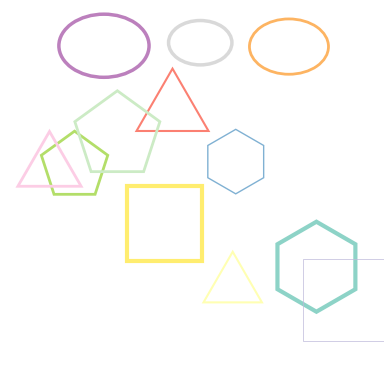[{"shape": "hexagon", "thickness": 3, "radius": 0.58, "center": [0.822, 0.307]}, {"shape": "triangle", "thickness": 1.5, "radius": 0.44, "center": [0.604, 0.258]}, {"shape": "square", "thickness": 0.5, "radius": 0.53, "center": [0.893, 0.222]}, {"shape": "triangle", "thickness": 1.5, "radius": 0.54, "center": [0.448, 0.714]}, {"shape": "hexagon", "thickness": 1, "radius": 0.42, "center": [0.612, 0.58]}, {"shape": "oval", "thickness": 2, "radius": 0.51, "center": [0.751, 0.879]}, {"shape": "pentagon", "thickness": 2, "radius": 0.45, "center": [0.194, 0.569]}, {"shape": "triangle", "thickness": 2, "radius": 0.47, "center": [0.129, 0.564]}, {"shape": "oval", "thickness": 2.5, "radius": 0.41, "center": [0.52, 0.889]}, {"shape": "oval", "thickness": 2.5, "radius": 0.59, "center": [0.27, 0.881]}, {"shape": "pentagon", "thickness": 2, "radius": 0.58, "center": [0.305, 0.648]}, {"shape": "square", "thickness": 3, "radius": 0.49, "center": [0.426, 0.42]}]